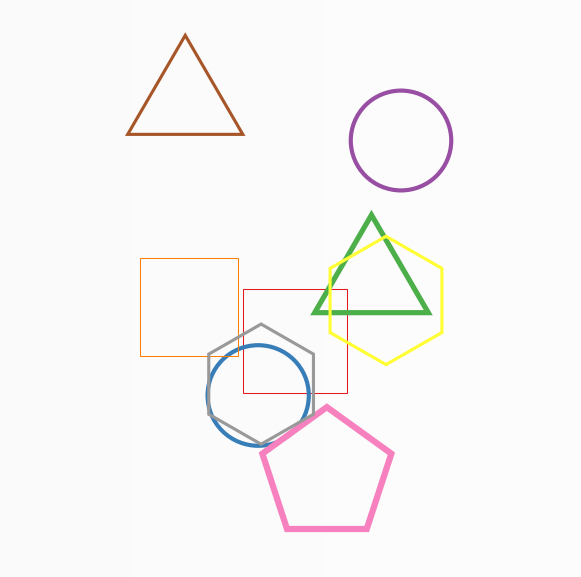[{"shape": "square", "thickness": 0.5, "radius": 0.45, "center": [0.508, 0.409]}, {"shape": "circle", "thickness": 2, "radius": 0.44, "center": [0.444, 0.314]}, {"shape": "triangle", "thickness": 2.5, "radius": 0.56, "center": [0.639, 0.514]}, {"shape": "circle", "thickness": 2, "radius": 0.43, "center": [0.69, 0.756]}, {"shape": "square", "thickness": 0.5, "radius": 0.42, "center": [0.326, 0.468]}, {"shape": "hexagon", "thickness": 1.5, "radius": 0.56, "center": [0.664, 0.479]}, {"shape": "triangle", "thickness": 1.5, "radius": 0.57, "center": [0.319, 0.824]}, {"shape": "pentagon", "thickness": 3, "radius": 0.58, "center": [0.562, 0.178]}, {"shape": "hexagon", "thickness": 1.5, "radius": 0.52, "center": [0.449, 0.334]}]